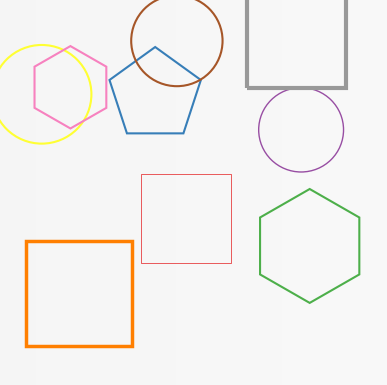[{"shape": "square", "thickness": 0.5, "radius": 0.58, "center": [0.481, 0.433]}, {"shape": "pentagon", "thickness": 1.5, "radius": 0.62, "center": [0.4, 0.754]}, {"shape": "hexagon", "thickness": 1.5, "radius": 0.74, "center": [0.799, 0.361]}, {"shape": "circle", "thickness": 1, "radius": 0.55, "center": [0.777, 0.663]}, {"shape": "square", "thickness": 2.5, "radius": 0.68, "center": [0.205, 0.237]}, {"shape": "circle", "thickness": 1.5, "radius": 0.64, "center": [0.108, 0.755]}, {"shape": "circle", "thickness": 1.5, "radius": 0.59, "center": [0.456, 0.894]}, {"shape": "hexagon", "thickness": 1.5, "radius": 0.53, "center": [0.182, 0.773]}, {"shape": "square", "thickness": 3, "radius": 0.64, "center": [0.765, 0.899]}]